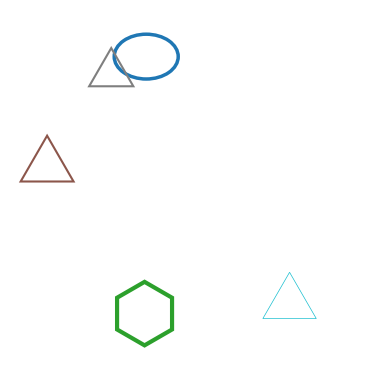[{"shape": "oval", "thickness": 2.5, "radius": 0.42, "center": [0.38, 0.853]}, {"shape": "hexagon", "thickness": 3, "radius": 0.41, "center": [0.375, 0.185]}, {"shape": "triangle", "thickness": 1.5, "radius": 0.4, "center": [0.122, 0.568]}, {"shape": "triangle", "thickness": 1.5, "radius": 0.33, "center": [0.289, 0.809]}, {"shape": "triangle", "thickness": 0.5, "radius": 0.4, "center": [0.752, 0.213]}]